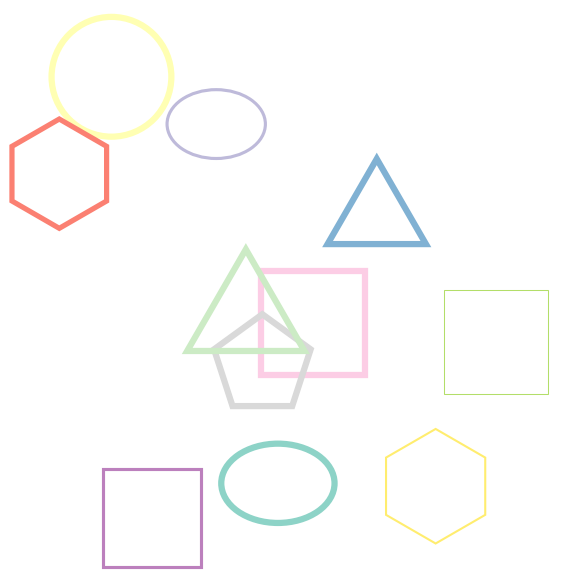[{"shape": "oval", "thickness": 3, "radius": 0.49, "center": [0.481, 0.162]}, {"shape": "circle", "thickness": 3, "radius": 0.52, "center": [0.193, 0.866]}, {"shape": "oval", "thickness": 1.5, "radius": 0.43, "center": [0.374, 0.784]}, {"shape": "hexagon", "thickness": 2.5, "radius": 0.47, "center": [0.103, 0.698]}, {"shape": "triangle", "thickness": 3, "radius": 0.49, "center": [0.652, 0.626]}, {"shape": "square", "thickness": 0.5, "radius": 0.45, "center": [0.859, 0.406]}, {"shape": "square", "thickness": 3, "radius": 0.45, "center": [0.542, 0.44]}, {"shape": "pentagon", "thickness": 3, "radius": 0.44, "center": [0.454, 0.367]}, {"shape": "square", "thickness": 1.5, "radius": 0.42, "center": [0.262, 0.102]}, {"shape": "triangle", "thickness": 3, "radius": 0.59, "center": [0.426, 0.45]}, {"shape": "hexagon", "thickness": 1, "radius": 0.5, "center": [0.754, 0.157]}]